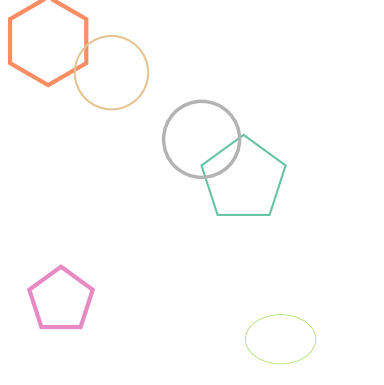[{"shape": "pentagon", "thickness": 1.5, "radius": 0.57, "center": [0.633, 0.535]}, {"shape": "hexagon", "thickness": 3, "radius": 0.57, "center": [0.125, 0.893]}, {"shape": "pentagon", "thickness": 3, "radius": 0.43, "center": [0.158, 0.221]}, {"shape": "oval", "thickness": 0.5, "radius": 0.46, "center": [0.729, 0.119]}, {"shape": "circle", "thickness": 1.5, "radius": 0.48, "center": [0.29, 0.811]}, {"shape": "circle", "thickness": 2.5, "radius": 0.49, "center": [0.524, 0.638]}]